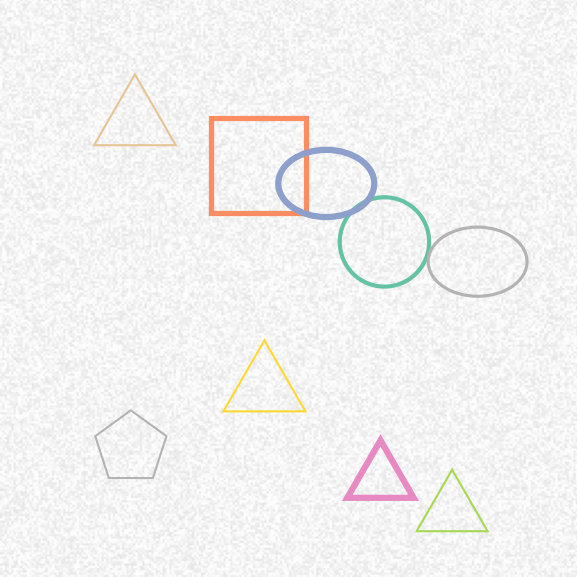[{"shape": "circle", "thickness": 2, "radius": 0.39, "center": [0.666, 0.58]}, {"shape": "square", "thickness": 2.5, "radius": 0.41, "center": [0.448, 0.713]}, {"shape": "oval", "thickness": 3, "radius": 0.42, "center": [0.565, 0.681]}, {"shape": "triangle", "thickness": 3, "radius": 0.33, "center": [0.659, 0.17]}, {"shape": "triangle", "thickness": 1, "radius": 0.35, "center": [0.783, 0.115]}, {"shape": "triangle", "thickness": 1, "radius": 0.41, "center": [0.458, 0.328]}, {"shape": "triangle", "thickness": 1, "radius": 0.41, "center": [0.234, 0.789]}, {"shape": "oval", "thickness": 1.5, "radius": 0.43, "center": [0.827, 0.546]}, {"shape": "pentagon", "thickness": 1, "radius": 0.32, "center": [0.227, 0.224]}]